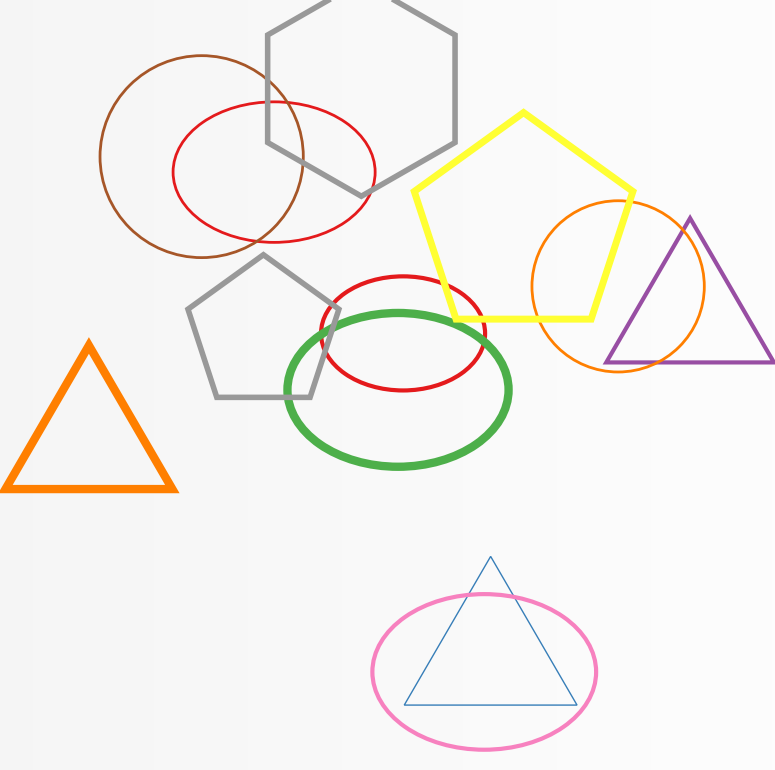[{"shape": "oval", "thickness": 1, "radius": 0.65, "center": [0.354, 0.776]}, {"shape": "oval", "thickness": 1.5, "radius": 0.53, "center": [0.52, 0.567]}, {"shape": "triangle", "thickness": 0.5, "radius": 0.64, "center": [0.633, 0.149]}, {"shape": "oval", "thickness": 3, "radius": 0.71, "center": [0.514, 0.494]}, {"shape": "triangle", "thickness": 1.5, "radius": 0.62, "center": [0.89, 0.592]}, {"shape": "triangle", "thickness": 3, "radius": 0.62, "center": [0.115, 0.427]}, {"shape": "circle", "thickness": 1, "radius": 0.56, "center": [0.798, 0.628]}, {"shape": "pentagon", "thickness": 2.5, "radius": 0.74, "center": [0.676, 0.706]}, {"shape": "circle", "thickness": 1, "radius": 0.66, "center": [0.26, 0.797]}, {"shape": "oval", "thickness": 1.5, "radius": 0.72, "center": [0.625, 0.127]}, {"shape": "hexagon", "thickness": 2, "radius": 0.7, "center": [0.466, 0.885]}, {"shape": "pentagon", "thickness": 2, "radius": 0.51, "center": [0.34, 0.567]}]